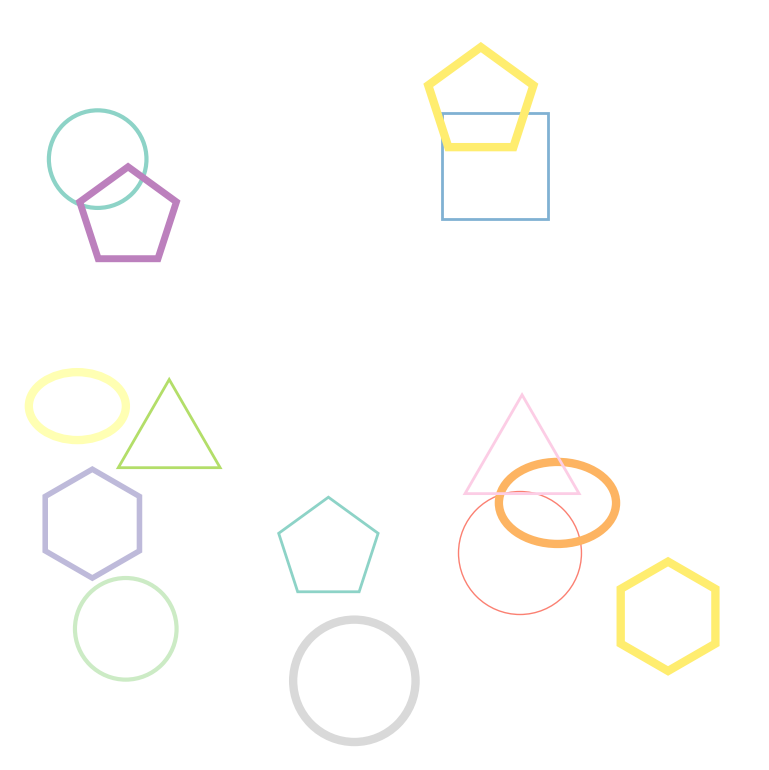[{"shape": "pentagon", "thickness": 1, "radius": 0.34, "center": [0.426, 0.286]}, {"shape": "circle", "thickness": 1.5, "radius": 0.32, "center": [0.127, 0.793]}, {"shape": "oval", "thickness": 3, "radius": 0.32, "center": [0.1, 0.473]}, {"shape": "hexagon", "thickness": 2, "radius": 0.35, "center": [0.12, 0.32]}, {"shape": "circle", "thickness": 0.5, "radius": 0.4, "center": [0.675, 0.282]}, {"shape": "square", "thickness": 1, "radius": 0.34, "center": [0.643, 0.785]}, {"shape": "oval", "thickness": 3, "radius": 0.38, "center": [0.724, 0.347]}, {"shape": "triangle", "thickness": 1, "radius": 0.38, "center": [0.22, 0.431]}, {"shape": "triangle", "thickness": 1, "radius": 0.43, "center": [0.678, 0.402]}, {"shape": "circle", "thickness": 3, "radius": 0.4, "center": [0.46, 0.116]}, {"shape": "pentagon", "thickness": 2.5, "radius": 0.33, "center": [0.166, 0.717]}, {"shape": "circle", "thickness": 1.5, "radius": 0.33, "center": [0.163, 0.183]}, {"shape": "pentagon", "thickness": 3, "radius": 0.36, "center": [0.624, 0.867]}, {"shape": "hexagon", "thickness": 3, "radius": 0.36, "center": [0.868, 0.2]}]